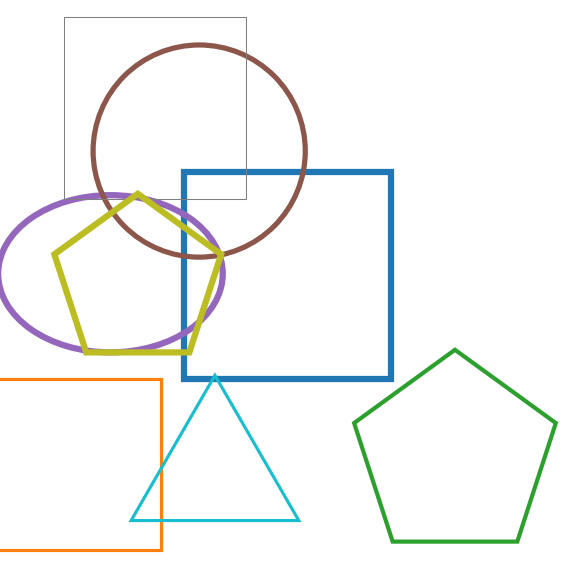[{"shape": "square", "thickness": 3, "radius": 0.9, "center": [0.497, 0.522]}, {"shape": "square", "thickness": 1.5, "radius": 0.74, "center": [0.13, 0.195]}, {"shape": "pentagon", "thickness": 2, "radius": 0.92, "center": [0.788, 0.21]}, {"shape": "oval", "thickness": 3, "radius": 0.97, "center": [0.191, 0.525]}, {"shape": "circle", "thickness": 2.5, "radius": 0.92, "center": [0.345, 0.738]}, {"shape": "square", "thickness": 0.5, "radius": 0.79, "center": [0.269, 0.812]}, {"shape": "pentagon", "thickness": 3, "radius": 0.76, "center": [0.239, 0.512]}, {"shape": "triangle", "thickness": 1.5, "radius": 0.84, "center": [0.372, 0.182]}]